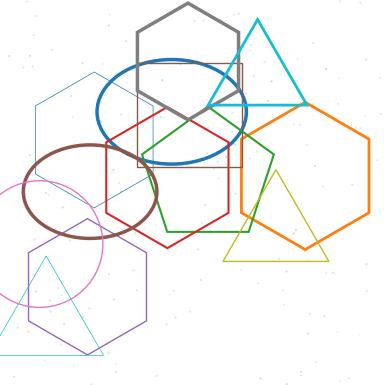[{"shape": "hexagon", "thickness": 0.5, "radius": 0.88, "center": [0.245, 0.636]}, {"shape": "oval", "thickness": 2.5, "radius": 0.97, "center": [0.446, 0.71]}, {"shape": "hexagon", "thickness": 2, "radius": 0.96, "center": [0.793, 0.543]}, {"shape": "pentagon", "thickness": 1.5, "radius": 0.9, "center": [0.54, 0.543]}, {"shape": "hexagon", "thickness": 1.5, "radius": 0.92, "center": [0.435, 0.539]}, {"shape": "hexagon", "thickness": 1, "radius": 0.88, "center": [0.227, 0.255]}, {"shape": "square", "thickness": 1, "radius": 0.68, "center": [0.492, 0.702]}, {"shape": "oval", "thickness": 2.5, "radius": 0.87, "center": [0.234, 0.502]}, {"shape": "circle", "thickness": 1, "radius": 0.82, "center": [0.103, 0.366]}, {"shape": "hexagon", "thickness": 2.5, "radius": 0.76, "center": [0.488, 0.84]}, {"shape": "triangle", "thickness": 1, "radius": 0.79, "center": [0.717, 0.4]}, {"shape": "triangle", "thickness": 0.5, "radius": 0.86, "center": [0.12, 0.163]}, {"shape": "triangle", "thickness": 2, "radius": 0.74, "center": [0.669, 0.801]}]